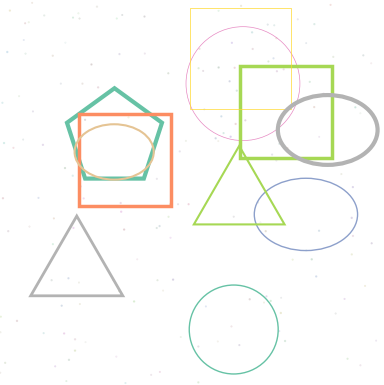[{"shape": "circle", "thickness": 1, "radius": 0.58, "center": [0.607, 0.144]}, {"shape": "pentagon", "thickness": 3, "radius": 0.65, "center": [0.297, 0.641]}, {"shape": "square", "thickness": 2.5, "radius": 0.6, "center": [0.324, 0.585]}, {"shape": "oval", "thickness": 1, "radius": 0.67, "center": [0.795, 0.443]}, {"shape": "circle", "thickness": 0.5, "radius": 0.74, "center": [0.631, 0.783]}, {"shape": "square", "thickness": 2.5, "radius": 0.6, "center": [0.742, 0.708]}, {"shape": "triangle", "thickness": 1.5, "radius": 0.68, "center": [0.621, 0.485]}, {"shape": "square", "thickness": 0.5, "radius": 0.65, "center": [0.626, 0.849]}, {"shape": "oval", "thickness": 1.5, "radius": 0.51, "center": [0.297, 0.605]}, {"shape": "oval", "thickness": 3, "radius": 0.65, "center": [0.851, 0.662]}, {"shape": "triangle", "thickness": 2, "radius": 0.69, "center": [0.199, 0.301]}]